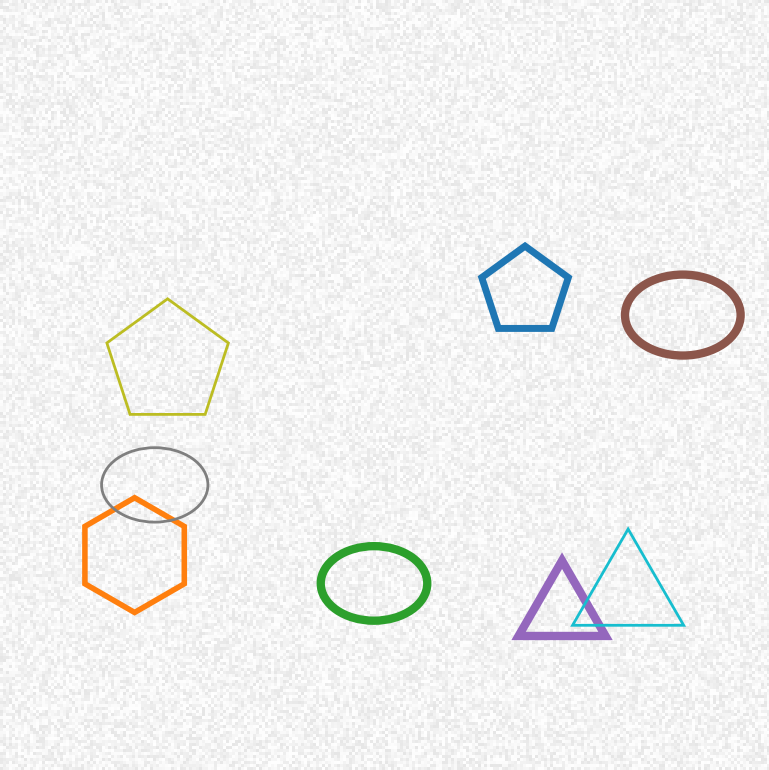[{"shape": "pentagon", "thickness": 2.5, "radius": 0.3, "center": [0.682, 0.621]}, {"shape": "hexagon", "thickness": 2, "radius": 0.37, "center": [0.175, 0.279]}, {"shape": "oval", "thickness": 3, "radius": 0.35, "center": [0.486, 0.242]}, {"shape": "triangle", "thickness": 3, "radius": 0.33, "center": [0.73, 0.207]}, {"shape": "oval", "thickness": 3, "radius": 0.38, "center": [0.887, 0.591]}, {"shape": "oval", "thickness": 1, "radius": 0.35, "center": [0.201, 0.37]}, {"shape": "pentagon", "thickness": 1, "radius": 0.41, "center": [0.218, 0.529]}, {"shape": "triangle", "thickness": 1, "radius": 0.42, "center": [0.816, 0.23]}]